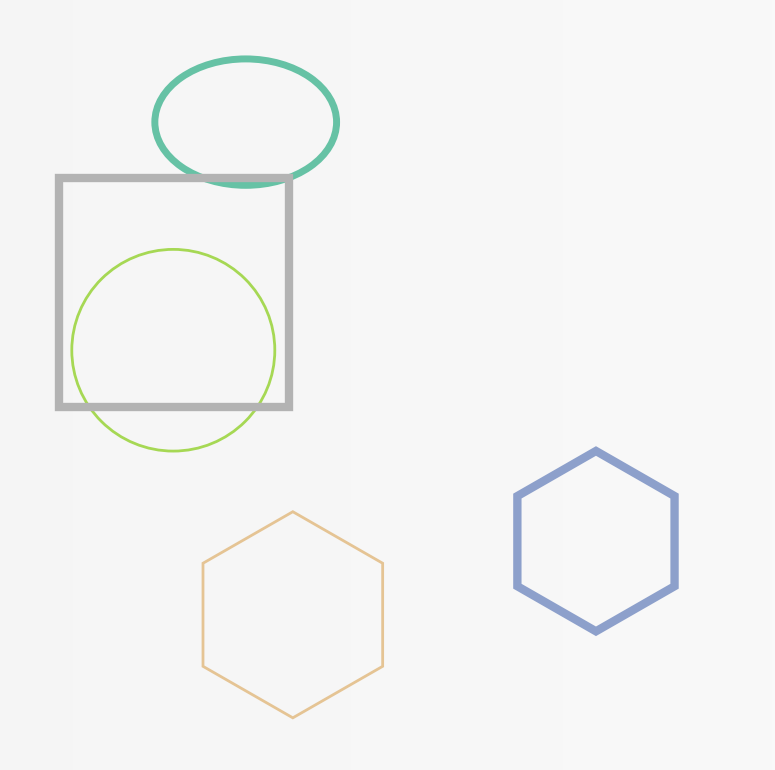[{"shape": "oval", "thickness": 2.5, "radius": 0.59, "center": [0.317, 0.841]}, {"shape": "hexagon", "thickness": 3, "radius": 0.59, "center": [0.769, 0.297]}, {"shape": "circle", "thickness": 1, "radius": 0.65, "center": [0.224, 0.545]}, {"shape": "hexagon", "thickness": 1, "radius": 0.67, "center": [0.378, 0.202]}, {"shape": "square", "thickness": 3, "radius": 0.74, "center": [0.224, 0.62]}]